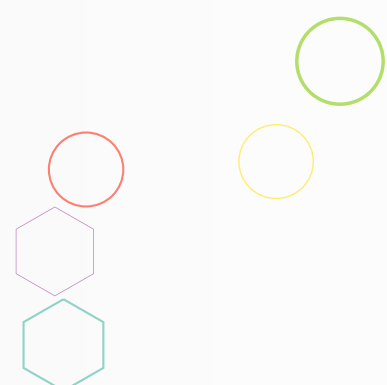[{"shape": "hexagon", "thickness": 1.5, "radius": 0.59, "center": [0.164, 0.104]}, {"shape": "circle", "thickness": 1.5, "radius": 0.48, "center": [0.222, 0.56]}, {"shape": "circle", "thickness": 2.5, "radius": 0.56, "center": [0.877, 0.841]}, {"shape": "hexagon", "thickness": 0.5, "radius": 0.58, "center": [0.142, 0.347]}, {"shape": "circle", "thickness": 1, "radius": 0.48, "center": [0.713, 0.58]}]